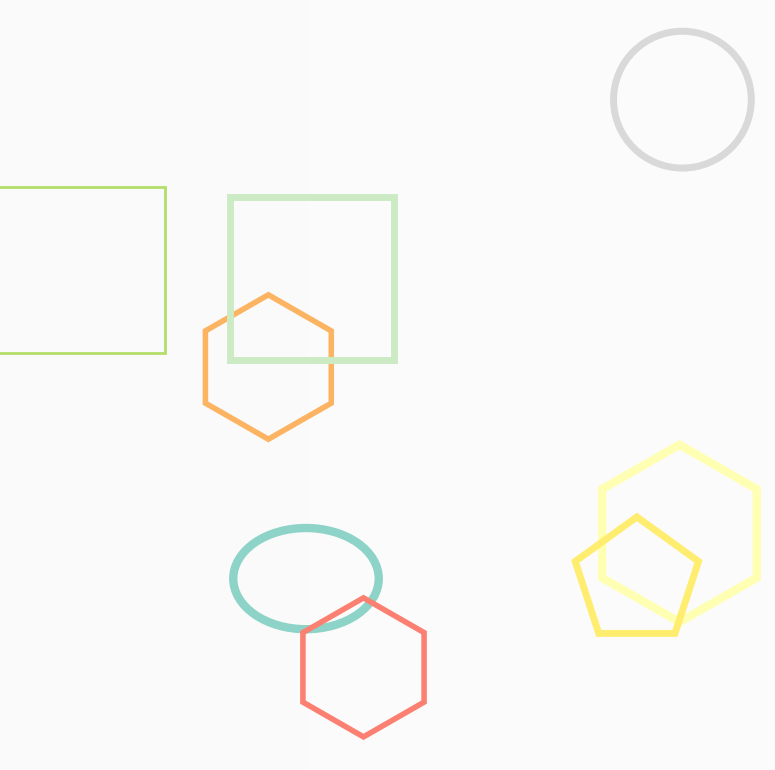[{"shape": "oval", "thickness": 3, "radius": 0.47, "center": [0.395, 0.249]}, {"shape": "hexagon", "thickness": 3, "radius": 0.58, "center": [0.877, 0.307]}, {"shape": "hexagon", "thickness": 2, "radius": 0.45, "center": [0.469, 0.133]}, {"shape": "hexagon", "thickness": 2, "radius": 0.47, "center": [0.346, 0.523]}, {"shape": "square", "thickness": 1, "radius": 0.54, "center": [0.105, 0.649]}, {"shape": "circle", "thickness": 2.5, "radius": 0.44, "center": [0.881, 0.871]}, {"shape": "square", "thickness": 2.5, "radius": 0.53, "center": [0.402, 0.638]}, {"shape": "pentagon", "thickness": 2.5, "radius": 0.42, "center": [0.822, 0.245]}]